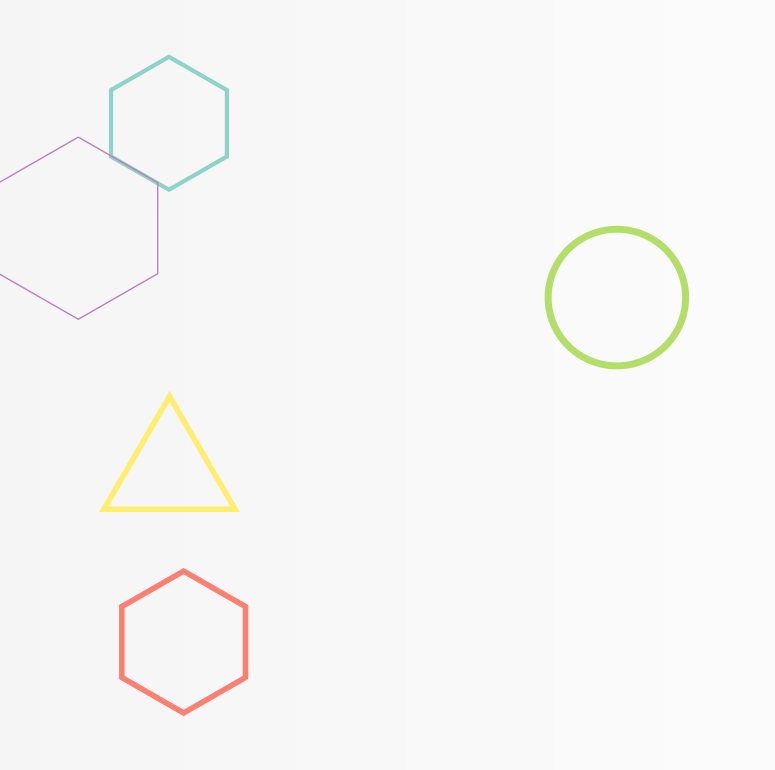[{"shape": "hexagon", "thickness": 1.5, "radius": 0.43, "center": [0.218, 0.84]}, {"shape": "hexagon", "thickness": 2, "radius": 0.46, "center": [0.237, 0.166]}, {"shape": "circle", "thickness": 2.5, "radius": 0.44, "center": [0.796, 0.614]}, {"shape": "hexagon", "thickness": 0.5, "radius": 0.59, "center": [0.101, 0.704]}, {"shape": "triangle", "thickness": 2, "radius": 0.49, "center": [0.219, 0.388]}]